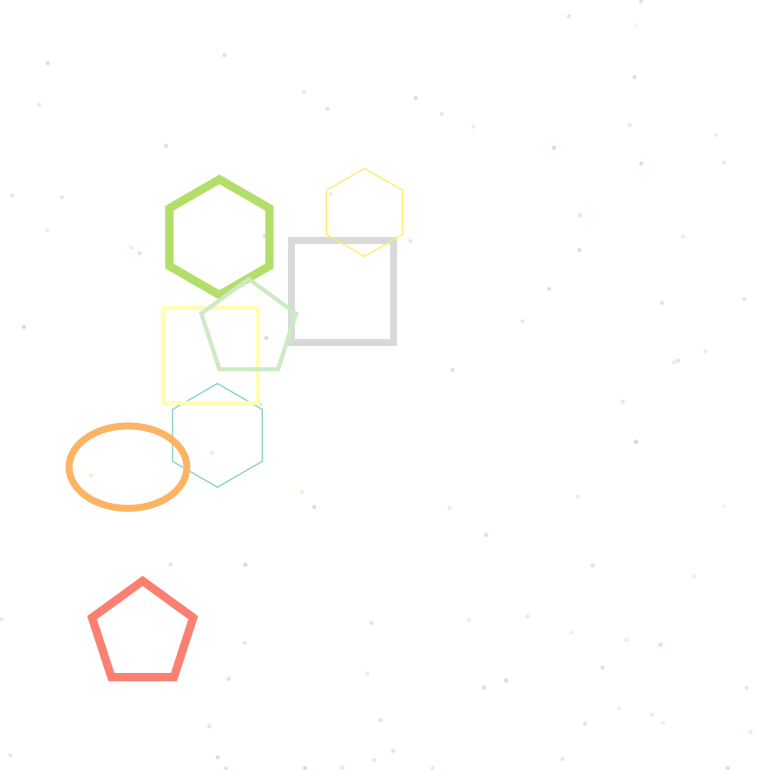[{"shape": "hexagon", "thickness": 0.5, "radius": 0.34, "center": [0.282, 0.435]}, {"shape": "square", "thickness": 1.5, "radius": 0.31, "center": [0.273, 0.538]}, {"shape": "pentagon", "thickness": 3, "radius": 0.35, "center": [0.185, 0.176]}, {"shape": "oval", "thickness": 2.5, "radius": 0.38, "center": [0.166, 0.393]}, {"shape": "hexagon", "thickness": 3, "radius": 0.38, "center": [0.285, 0.692]}, {"shape": "square", "thickness": 2.5, "radius": 0.33, "center": [0.444, 0.622]}, {"shape": "pentagon", "thickness": 1.5, "radius": 0.32, "center": [0.323, 0.573]}, {"shape": "hexagon", "thickness": 0.5, "radius": 0.29, "center": [0.473, 0.724]}]